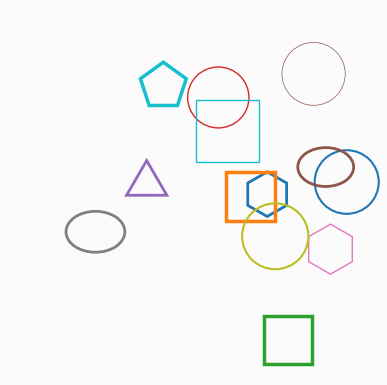[{"shape": "hexagon", "thickness": 2, "radius": 0.29, "center": [0.69, 0.496]}, {"shape": "circle", "thickness": 1.5, "radius": 0.41, "center": [0.895, 0.527]}, {"shape": "square", "thickness": 2.5, "radius": 0.32, "center": [0.647, 0.489]}, {"shape": "square", "thickness": 2.5, "radius": 0.31, "center": [0.744, 0.116]}, {"shape": "circle", "thickness": 1, "radius": 0.4, "center": [0.563, 0.747]}, {"shape": "triangle", "thickness": 2, "radius": 0.3, "center": [0.379, 0.523]}, {"shape": "circle", "thickness": 0.5, "radius": 0.41, "center": [0.809, 0.808]}, {"shape": "oval", "thickness": 2, "radius": 0.36, "center": [0.841, 0.566]}, {"shape": "hexagon", "thickness": 1, "radius": 0.32, "center": [0.853, 0.353]}, {"shape": "oval", "thickness": 2, "radius": 0.38, "center": [0.246, 0.398]}, {"shape": "circle", "thickness": 1.5, "radius": 0.43, "center": [0.71, 0.386]}, {"shape": "square", "thickness": 1, "radius": 0.41, "center": [0.588, 0.66]}, {"shape": "pentagon", "thickness": 2.5, "radius": 0.31, "center": [0.422, 0.776]}]